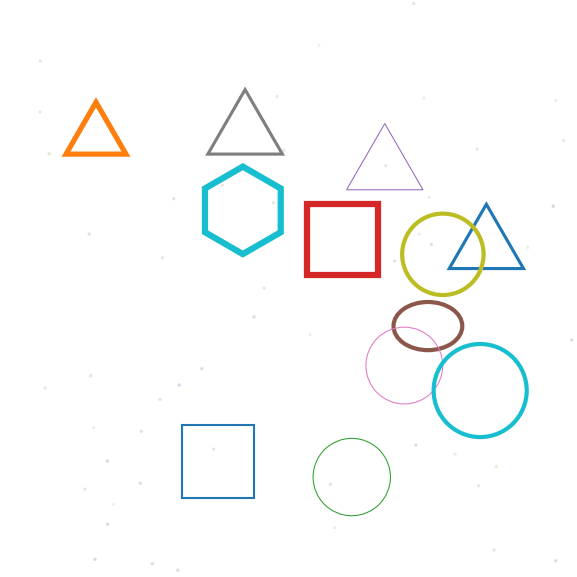[{"shape": "triangle", "thickness": 1.5, "radius": 0.37, "center": [0.842, 0.571]}, {"shape": "square", "thickness": 1, "radius": 0.31, "center": [0.378, 0.2]}, {"shape": "triangle", "thickness": 2.5, "radius": 0.3, "center": [0.166, 0.762]}, {"shape": "circle", "thickness": 0.5, "radius": 0.33, "center": [0.609, 0.173]}, {"shape": "square", "thickness": 3, "radius": 0.31, "center": [0.593, 0.585]}, {"shape": "triangle", "thickness": 0.5, "radius": 0.38, "center": [0.666, 0.709]}, {"shape": "oval", "thickness": 2, "radius": 0.3, "center": [0.741, 0.434]}, {"shape": "circle", "thickness": 0.5, "radius": 0.33, "center": [0.7, 0.366]}, {"shape": "triangle", "thickness": 1.5, "radius": 0.37, "center": [0.424, 0.77]}, {"shape": "circle", "thickness": 2, "radius": 0.35, "center": [0.767, 0.559]}, {"shape": "circle", "thickness": 2, "radius": 0.4, "center": [0.831, 0.323]}, {"shape": "hexagon", "thickness": 3, "radius": 0.38, "center": [0.421, 0.635]}]